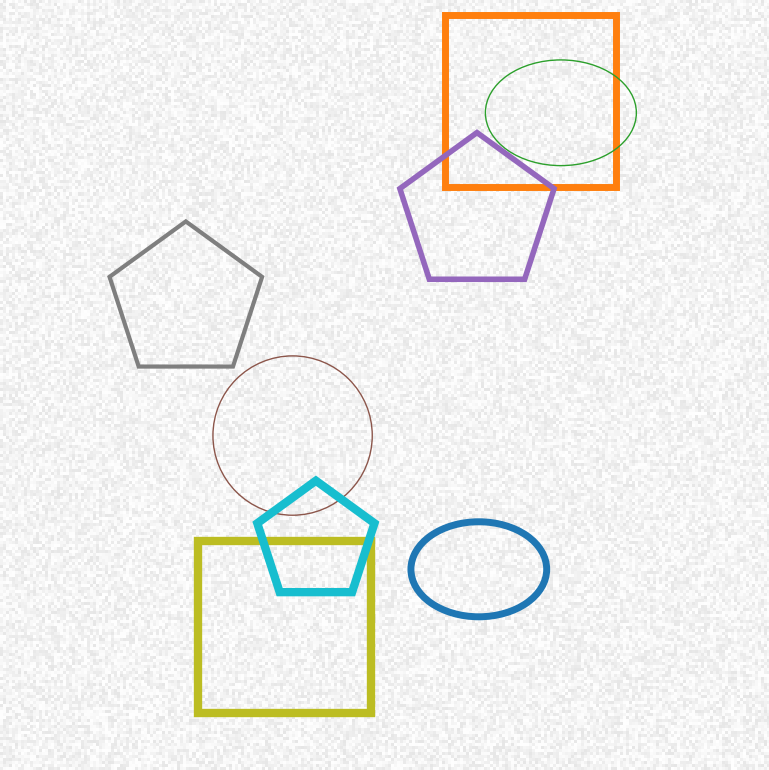[{"shape": "oval", "thickness": 2.5, "radius": 0.44, "center": [0.622, 0.261]}, {"shape": "square", "thickness": 2.5, "radius": 0.56, "center": [0.689, 0.869]}, {"shape": "oval", "thickness": 0.5, "radius": 0.49, "center": [0.728, 0.854]}, {"shape": "pentagon", "thickness": 2, "radius": 0.53, "center": [0.619, 0.722]}, {"shape": "circle", "thickness": 0.5, "radius": 0.52, "center": [0.38, 0.434]}, {"shape": "pentagon", "thickness": 1.5, "radius": 0.52, "center": [0.241, 0.608]}, {"shape": "square", "thickness": 3, "radius": 0.56, "center": [0.369, 0.186]}, {"shape": "pentagon", "thickness": 3, "radius": 0.4, "center": [0.41, 0.296]}]